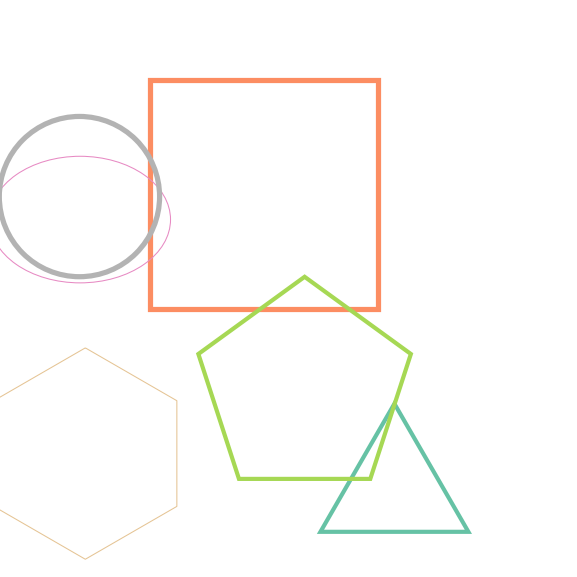[{"shape": "triangle", "thickness": 2, "radius": 0.74, "center": [0.683, 0.152]}, {"shape": "square", "thickness": 2.5, "radius": 0.99, "center": [0.457, 0.662]}, {"shape": "oval", "thickness": 0.5, "radius": 0.78, "center": [0.139, 0.619]}, {"shape": "pentagon", "thickness": 2, "radius": 0.97, "center": [0.527, 0.326]}, {"shape": "hexagon", "thickness": 0.5, "radius": 0.92, "center": [0.148, 0.214]}, {"shape": "circle", "thickness": 2.5, "radius": 0.69, "center": [0.138, 0.659]}]